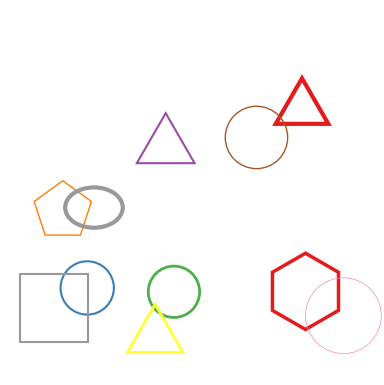[{"shape": "triangle", "thickness": 3, "radius": 0.39, "center": [0.784, 0.718]}, {"shape": "hexagon", "thickness": 2.5, "radius": 0.5, "center": [0.793, 0.243]}, {"shape": "circle", "thickness": 1.5, "radius": 0.35, "center": [0.227, 0.252]}, {"shape": "circle", "thickness": 2, "radius": 0.33, "center": [0.452, 0.242]}, {"shape": "triangle", "thickness": 1.5, "radius": 0.43, "center": [0.43, 0.619]}, {"shape": "pentagon", "thickness": 1, "radius": 0.39, "center": [0.163, 0.452]}, {"shape": "triangle", "thickness": 2, "radius": 0.42, "center": [0.403, 0.127]}, {"shape": "circle", "thickness": 1, "radius": 0.41, "center": [0.666, 0.643]}, {"shape": "circle", "thickness": 0.5, "radius": 0.49, "center": [0.892, 0.18]}, {"shape": "oval", "thickness": 3, "radius": 0.37, "center": [0.244, 0.461]}, {"shape": "square", "thickness": 1.5, "radius": 0.44, "center": [0.14, 0.201]}]